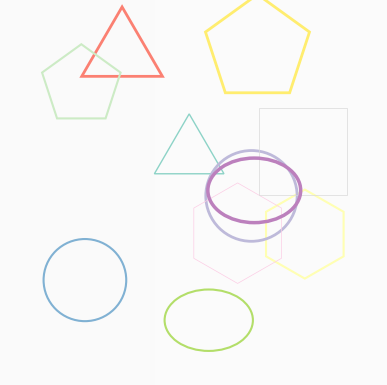[{"shape": "triangle", "thickness": 1, "radius": 0.52, "center": [0.488, 0.6]}, {"shape": "hexagon", "thickness": 1.5, "radius": 0.58, "center": [0.787, 0.392]}, {"shape": "circle", "thickness": 2, "radius": 0.59, "center": [0.649, 0.491]}, {"shape": "triangle", "thickness": 2, "radius": 0.6, "center": [0.315, 0.862]}, {"shape": "circle", "thickness": 1.5, "radius": 0.53, "center": [0.219, 0.272]}, {"shape": "oval", "thickness": 1.5, "radius": 0.57, "center": [0.539, 0.168]}, {"shape": "hexagon", "thickness": 0.5, "radius": 0.65, "center": [0.613, 0.394]}, {"shape": "square", "thickness": 0.5, "radius": 0.57, "center": [0.782, 0.606]}, {"shape": "oval", "thickness": 2.5, "radius": 0.6, "center": [0.656, 0.506]}, {"shape": "pentagon", "thickness": 1.5, "radius": 0.53, "center": [0.21, 0.779]}, {"shape": "pentagon", "thickness": 2, "radius": 0.71, "center": [0.664, 0.873]}]